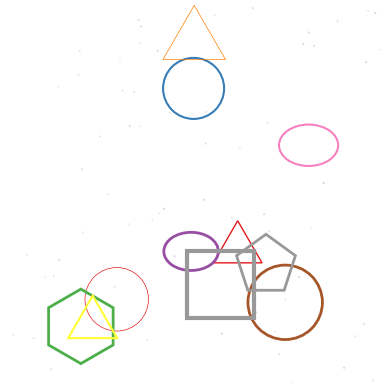[{"shape": "triangle", "thickness": 1, "radius": 0.36, "center": [0.617, 0.354]}, {"shape": "circle", "thickness": 0.5, "radius": 0.41, "center": [0.303, 0.223]}, {"shape": "circle", "thickness": 1.5, "radius": 0.4, "center": [0.503, 0.77]}, {"shape": "hexagon", "thickness": 2, "radius": 0.48, "center": [0.21, 0.152]}, {"shape": "oval", "thickness": 2, "radius": 0.35, "center": [0.496, 0.347]}, {"shape": "triangle", "thickness": 0.5, "radius": 0.47, "center": [0.504, 0.892]}, {"shape": "triangle", "thickness": 1.5, "radius": 0.37, "center": [0.241, 0.159]}, {"shape": "circle", "thickness": 2, "radius": 0.48, "center": [0.741, 0.215]}, {"shape": "oval", "thickness": 1.5, "radius": 0.38, "center": [0.802, 0.623]}, {"shape": "square", "thickness": 3, "radius": 0.44, "center": [0.573, 0.261]}, {"shape": "pentagon", "thickness": 2, "radius": 0.4, "center": [0.691, 0.311]}]